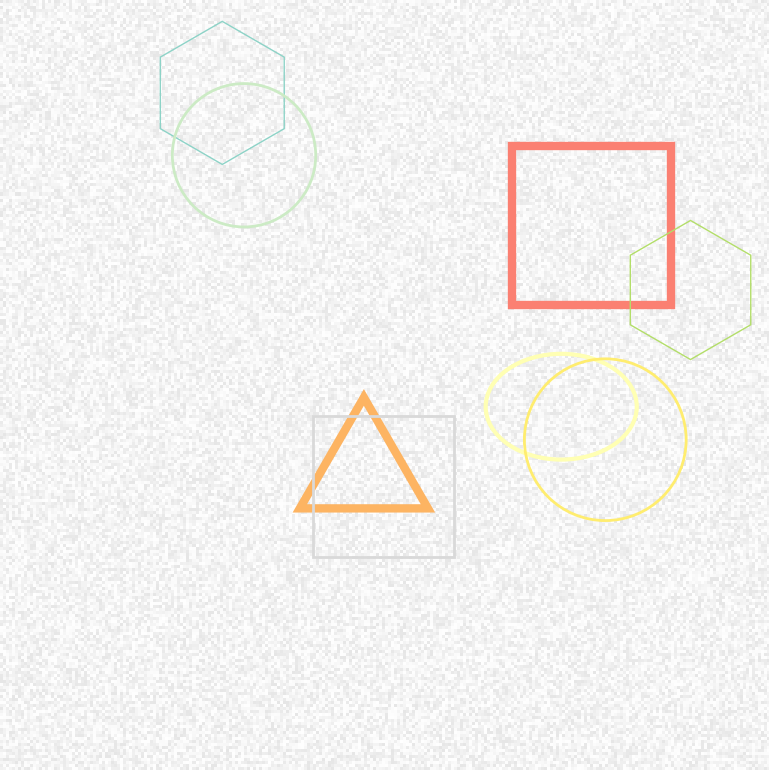[{"shape": "hexagon", "thickness": 0.5, "radius": 0.46, "center": [0.289, 0.879]}, {"shape": "oval", "thickness": 1.5, "radius": 0.49, "center": [0.729, 0.472]}, {"shape": "square", "thickness": 3, "radius": 0.52, "center": [0.768, 0.707]}, {"shape": "triangle", "thickness": 3, "radius": 0.48, "center": [0.473, 0.388]}, {"shape": "hexagon", "thickness": 0.5, "radius": 0.45, "center": [0.897, 0.623]}, {"shape": "square", "thickness": 1, "radius": 0.46, "center": [0.498, 0.368]}, {"shape": "circle", "thickness": 1, "radius": 0.47, "center": [0.317, 0.798]}, {"shape": "circle", "thickness": 1, "radius": 0.53, "center": [0.786, 0.429]}]